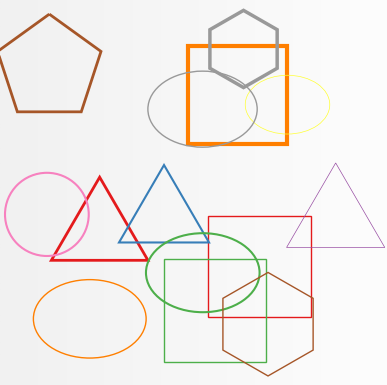[{"shape": "square", "thickness": 1, "radius": 0.66, "center": [0.67, 0.308]}, {"shape": "triangle", "thickness": 2, "radius": 0.72, "center": [0.257, 0.396]}, {"shape": "triangle", "thickness": 1.5, "radius": 0.67, "center": [0.423, 0.437]}, {"shape": "oval", "thickness": 1.5, "radius": 0.73, "center": [0.523, 0.292]}, {"shape": "square", "thickness": 1, "radius": 0.66, "center": [0.555, 0.194]}, {"shape": "triangle", "thickness": 0.5, "radius": 0.73, "center": [0.866, 0.43]}, {"shape": "oval", "thickness": 1, "radius": 0.73, "center": [0.232, 0.172]}, {"shape": "square", "thickness": 3, "radius": 0.64, "center": [0.614, 0.753]}, {"shape": "oval", "thickness": 0.5, "radius": 0.55, "center": [0.742, 0.728]}, {"shape": "hexagon", "thickness": 1, "radius": 0.67, "center": [0.692, 0.158]}, {"shape": "pentagon", "thickness": 2, "radius": 0.7, "center": [0.127, 0.823]}, {"shape": "circle", "thickness": 1.5, "radius": 0.54, "center": [0.121, 0.443]}, {"shape": "oval", "thickness": 1, "radius": 0.71, "center": [0.523, 0.716]}, {"shape": "hexagon", "thickness": 2.5, "radius": 0.5, "center": [0.628, 0.873]}]